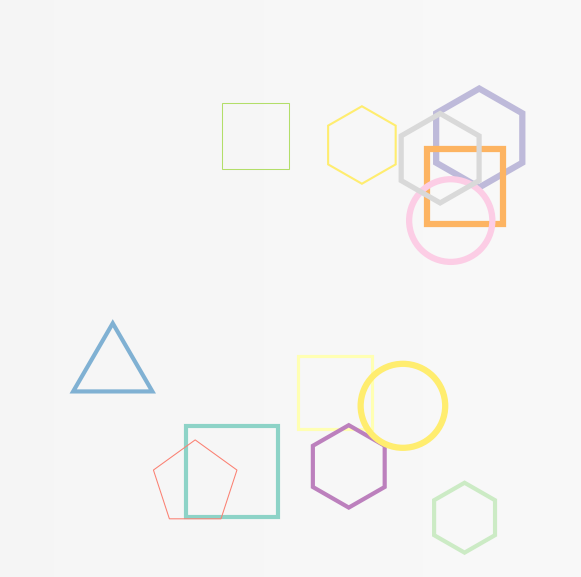[{"shape": "square", "thickness": 2, "radius": 0.4, "center": [0.398, 0.182]}, {"shape": "square", "thickness": 1.5, "radius": 0.32, "center": [0.576, 0.319]}, {"shape": "hexagon", "thickness": 3, "radius": 0.43, "center": [0.824, 0.76]}, {"shape": "pentagon", "thickness": 0.5, "radius": 0.38, "center": [0.336, 0.162]}, {"shape": "triangle", "thickness": 2, "radius": 0.39, "center": [0.194, 0.361]}, {"shape": "square", "thickness": 3, "radius": 0.33, "center": [0.799, 0.677]}, {"shape": "square", "thickness": 0.5, "radius": 0.29, "center": [0.439, 0.764]}, {"shape": "circle", "thickness": 3, "radius": 0.36, "center": [0.775, 0.617]}, {"shape": "hexagon", "thickness": 2.5, "radius": 0.39, "center": [0.757, 0.725]}, {"shape": "hexagon", "thickness": 2, "radius": 0.36, "center": [0.6, 0.192]}, {"shape": "hexagon", "thickness": 2, "radius": 0.3, "center": [0.799, 0.103]}, {"shape": "circle", "thickness": 3, "radius": 0.36, "center": [0.693, 0.296]}, {"shape": "hexagon", "thickness": 1, "radius": 0.34, "center": [0.623, 0.748]}]